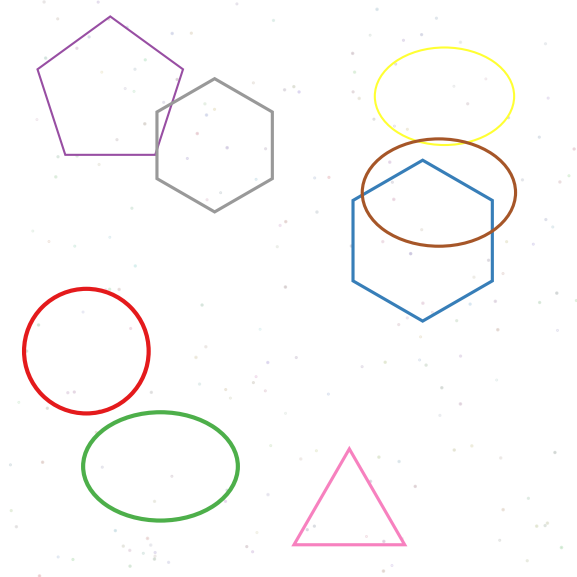[{"shape": "circle", "thickness": 2, "radius": 0.54, "center": [0.15, 0.391]}, {"shape": "hexagon", "thickness": 1.5, "radius": 0.7, "center": [0.732, 0.582]}, {"shape": "oval", "thickness": 2, "radius": 0.67, "center": [0.278, 0.192]}, {"shape": "pentagon", "thickness": 1, "radius": 0.66, "center": [0.191, 0.838]}, {"shape": "oval", "thickness": 1, "radius": 0.6, "center": [0.77, 0.832]}, {"shape": "oval", "thickness": 1.5, "radius": 0.66, "center": [0.76, 0.666]}, {"shape": "triangle", "thickness": 1.5, "radius": 0.55, "center": [0.605, 0.111]}, {"shape": "hexagon", "thickness": 1.5, "radius": 0.58, "center": [0.372, 0.748]}]